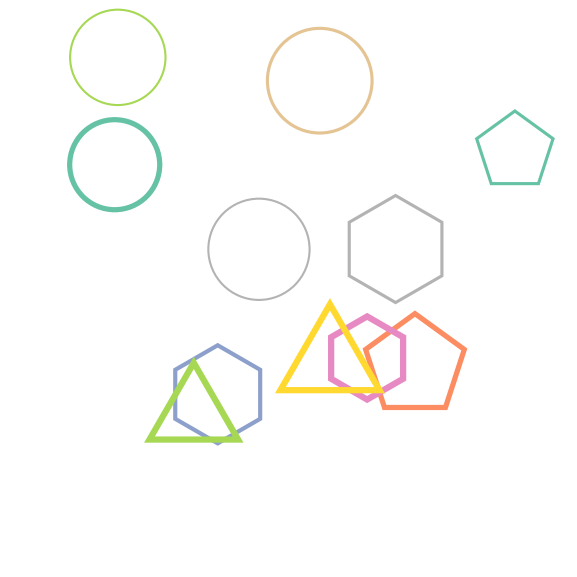[{"shape": "circle", "thickness": 2.5, "radius": 0.39, "center": [0.199, 0.714]}, {"shape": "pentagon", "thickness": 1.5, "radius": 0.35, "center": [0.892, 0.737]}, {"shape": "pentagon", "thickness": 2.5, "radius": 0.45, "center": [0.719, 0.366]}, {"shape": "hexagon", "thickness": 2, "radius": 0.42, "center": [0.377, 0.316]}, {"shape": "hexagon", "thickness": 3, "radius": 0.36, "center": [0.636, 0.379]}, {"shape": "circle", "thickness": 1, "radius": 0.41, "center": [0.204, 0.9]}, {"shape": "triangle", "thickness": 3, "radius": 0.44, "center": [0.336, 0.282]}, {"shape": "triangle", "thickness": 3, "radius": 0.5, "center": [0.571, 0.373]}, {"shape": "circle", "thickness": 1.5, "radius": 0.45, "center": [0.554, 0.859]}, {"shape": "hexagon", "thickness": 1.5, "radius": 0.46, "center": [0.685, 0.568]}, {"shape": "circle", "thickness": 1, "radius": 0.44, "center": [0.448, 0.567]}]